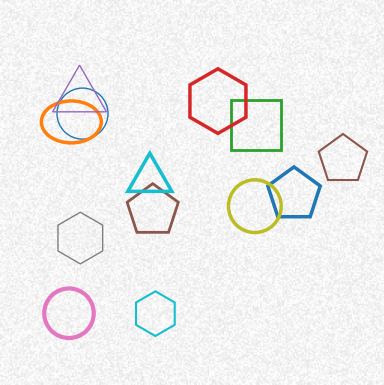[{"shape": "circle", "thickness": 1, "radius": 0.33, "center": [0.214, 0.705]}, {"shape": "pentagon", "thickness": 2.5, "radius": 0.36, "center": [0.764, 0.495]}, {"shape": "oval", "thickness": 2.5, "radius": 0.39, "center": [0.185, 0.683]}, {"shape": "square", "thickness": 2, "radius": 0.32, "center": [0.665, 0.676]}, {"shape": "hexagon", "thickness": 2.5, "radius": 0.42, "center": [0.566, 0.737]}, {"shape": "triangle", "thickness": 1, "radius": 0.4, "center": [0.207, 0.75]}, {"shape": "pentagon", "thickness": 2, "radius": 0.35, "center": [0.397, 0.453]}, {"shape": "pentagon", "thickness": 1.5, "radius": 0.33, "center": [0.891, 0.586]}, {"shape": "circle", "thickness": 3, "radius": 0.32, "center": [0.179, 0.186]}, {"shape": "hexagon", "thickness": 1, "radius": 0.34, "center": [0.209, 0.382]}, {"shape": "circle", "thickness": 2.5, "radius": 0.34, "center": [0.662, 0.464]}, {"shape": "hexagon", "thickness": 1.5, "radius": 0.29, "center": [0.404, 0.185]}, {"shape": "triangle", "thickness": 2.5, "radius": 0.33, "center": [0.389, 0.536]}]